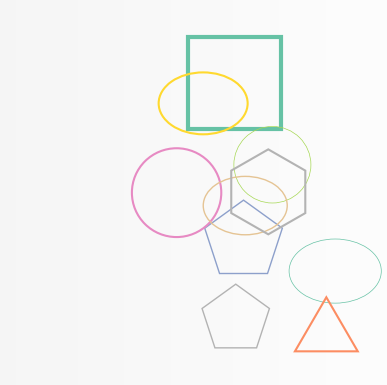[{"shape": "oval", "thickness": 0.5, "radius": 0.59, "center": [0.865, 0.296]}, {"shape": "square", "thickness": 3, "radius": 0.6, "center": [0.605, 0.784]}, {"shape": "triangle", "thickness": 1.5, "radius": 0.47, "center": [0.842, 0.134]}, {"shape": "pentagon", "thickness": 1, "radius": 0.53, "center": [0.628, 0.375]}, {"shape": "circle", "thickness": 1.5, "radius": 0.58, "center": [0.456, 0.5]}, {"shape": "circle", "thickness": 0.5, "radius": 0.5, "center": [0.703, 0.572]}, {"shape": "oval", "thickness": 1.5, "radius": 0.57, "center": [0.524, 0.732]}, {"shape": "oval", "thickness": 1, "radius": 0.54, "center": [0.633, 0.466]}, {"shape": "pentagon", "thickness": 1, "radius": 0.46, "center": [0.608, 0.17]}, {"shape": "hexagon", "thickness": 1.5, "radius": 0.55, "center": [0.692, 0.502]}]